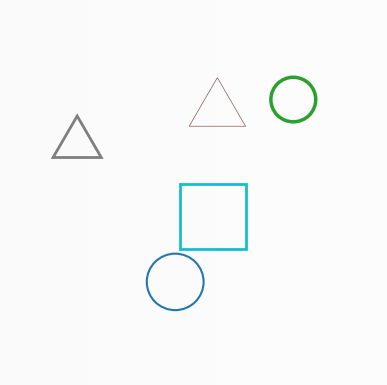[{"shape": "circle", "thickness": 1.5, "radius": 0.37, "center": [0.452, 0.268]}, {"shape": "circle", "thickness": 2.5, "radius": 0.29, "center": [0.757, 0.741]}, {"shape": "triangle", "thickness": 0.5, "radius": 0.42, "center": [0.561, 0.714]}, {"shape": "triangle", "thickness": 2, "radius": 0.36, "center": [0.199, 0.627]}, {"shape": "square", "thickness": 2, "radius": 0.43, "center": [0.55, 0.437]}]